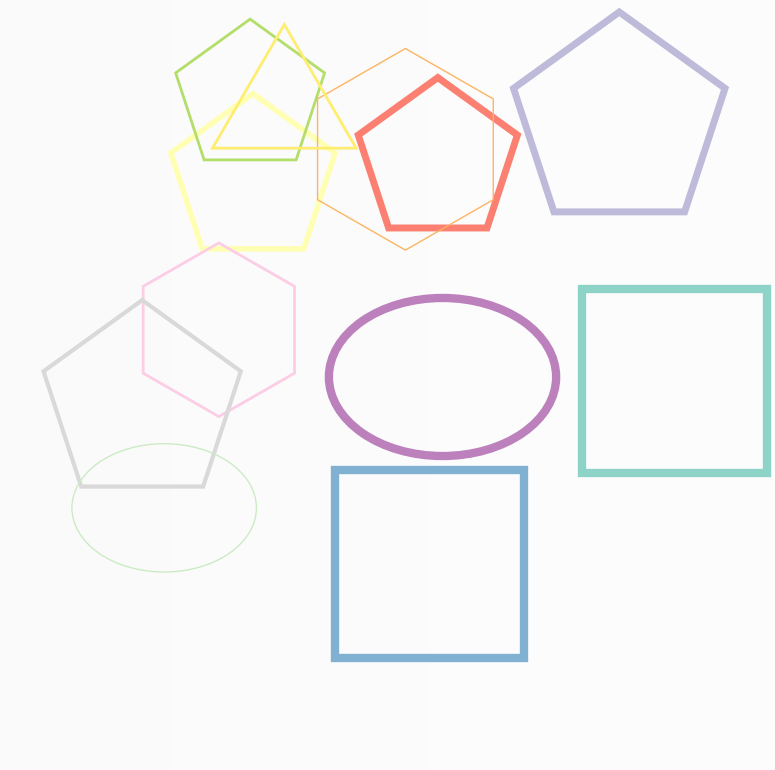[{"shape": "square", "thickness": 3, "radius": 0.6, "center": [0.871, 0.505]}, {"shape": "pentagon", "thickness": 2, "radius": 0.56, "center": [0.326, 0.767]}, {"shape": "pentagon", "thickness": 2.5, "radius": 0.72, "center": [0.799, 0.841]}, {"shape": "pentagon", "thickness": 2.5, "radius": 0.54, "center": [0.565, 0.791]}, {"shape": "square", "thickness": 3, "radius": 0.61, "center": [0.555, 0.268]}, {"shape": "hexagon", "thickness": 0.5, "radius": 0.65, "center": [0.523, 0.806]}, {"shape": "pentagon", "thickness": 1, "radius": 0.51, "center": [0.323, 0.874]}, {"shape": "hexagon", "thickness": 1, "radius": 0.56, "center": [0.282, 0.572]}, {"shape": "pentagon", "thickness": 1.5, "radius": 0.67, "center": [0.183, 0.476]}, {"shape": "oval", "thickness": 3, "radius": 0.73, "center": [0.571, 0.51]}, {"shape": "oval", "thickness": 0.5, "radius": 0.6, "center": [0.212, 0.34]}, {"shape": "triangle", "thickness": 1, "radius": 0.54, "center": [0.367, 0.861]}]